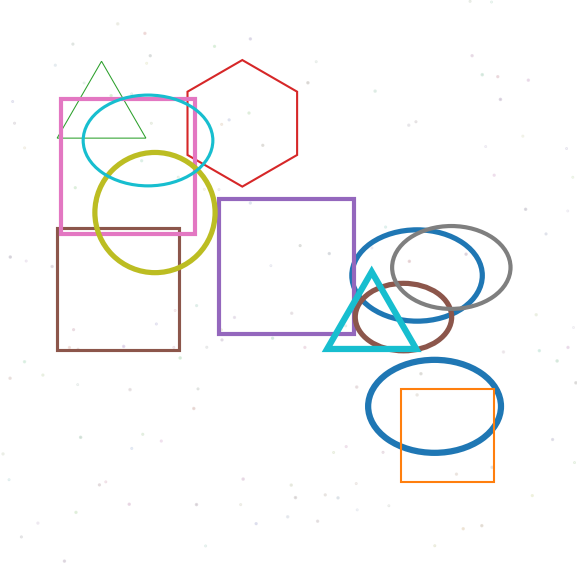[{"shape": "oval", "thickness": 3, "radius": 0.58, "center": [0.752, 0.296]}, {"shape": "oval", "thickness": 2.5, "radius": 0.56, "center": [0.722, 0.522]}, {"shape": "square", "thickness": 1, "radius": 0.4, "center": [0.775, 0.245]}, {"shape": "triangle", "thickness": 0.5, "radius": 0.44, "center": [0.176, 0.804]}, {"shape": "hexagon", "thickness": 1, "radius": 0.55, "center": [0.42, 0.786]}, {"shape": "square", "thickness": 2, "radius": 0.58, "center": [0.497, 0.538]}, {"shape": "square", "thickness": 1.5, "radius": 0.53, "center": [0.205, 0.498]}, {"shape": "oval", "thickness": 2.5, "radius": 0.42, "center": [0.699, 0.45]}, {"shape": "square", "thickness": 2, "radius": 0.58, "center": [0.222, 0.711]}, {"shape": "oval", "thickness": 2, "radius": 0.51, "center": [0.782, 0.536]}, {"shape": "circle", "thickness": 2.5, "radius": 0.52, "center": [0.268, 0.631]}, {"shape": "oval", "thickness": 1.5, "radius": 0.56, "center": [0.256, 0.756]}, {"shape": "triangle", "thickness": 3, "radius": 0.45, "center": [0.644, 0.439]}]